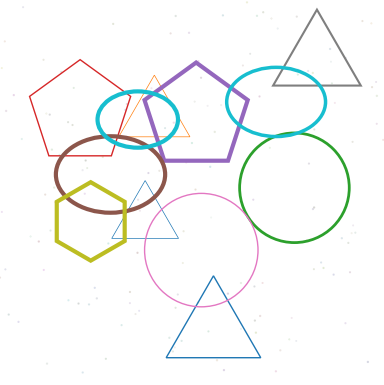[{"shape": "triangle", "thickness": 0.5, "radius": 0.5, "center": [0.377, 0.431]}, {"shape": "triangle", "thickness": 1, "radius": 0.71, "center": [0.554, 0.142]}, {"shape": "triangle", "thickness": 0.5, "radius": 0.53, "center": [0.401, 0.698]}, {"shape": "circle", "thickness": 2, "radius": 0.71, "center": [0.765, 0.512]}, {"shape": "pentagon", "thickness": 1, "radius": 0.69, "center": [0.208, 0.707]}, {"shape": "pentagon", "thickness": 3, "radius": 0.7, "center": [0.509, 0.697]}, {"shape": "oval", "thickness": 3, "radius": 0.71, "center": [0.287, 0.547]}, {"shape": "circle", "thickness": 1, "radius": 0.74, "center": [0.523, 0.35]}, {"shape": "triangle", "thickness": 1.5, "radius": 0.66, "center": [0.823, 0.843]}, {"shape": "hexagon", "thickness": 3, "radius": 0.51, "center": [0.236, 0.425]}, {"shape": "oval", "thickness": 3, "radius": 0.52, "center": [0.358, 0.69]}, {"shape": "oval", "thickness": 2.5, "radius": 0.64, "center": [0.717, 0.735]}]